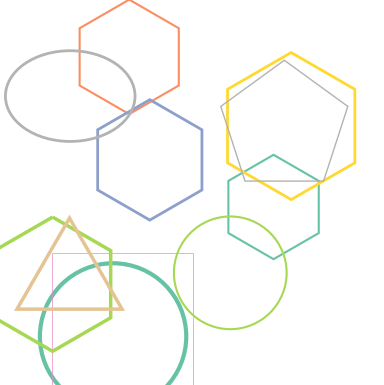[{"shape": "circle", "thickness": 3, "radius": 0.95, "center": [0.294, 0.126]}, {"shape": "hexagon", "thickness": 1.5, "radius": 0.68, "center": [0.711, 0.462]}, {"shape": "hexagon", "thickness": 1.5, "radius": 0.74, "center": [0.336, 0.852]}, {"shape": "hexagon", "thickness": 2, "radius": 0.78, "center": [0.389, 0.585]}, {"shape": "square", "thickness": 0.5, "radius": 0.92, "center": [0.318, 0.158]}, {"shape": "circle", "thickness": 1.5, "radius": 0.73, "center": [0.598, 0.291]}, {"shape": "hexagon", "thickness": 2.5, "radius": 0.87, "center": [0.137, 0.262]}, {"shape": "hexagon", "thickness": 2, "radius": 0.95, "center": [0.756, 0.673]}, {"shape": "triangle", "thickness": 2.5, "radius": 0.79, "center": [0.181, 0.276]}, {"shape": "oval", "thickness": 2, "radius": 0.84, "center": [0.182, 0.75]}, {"shape": "pentagon", "thickness": 1, "radius": 0.87, "center": [0.738, 0.67]}]